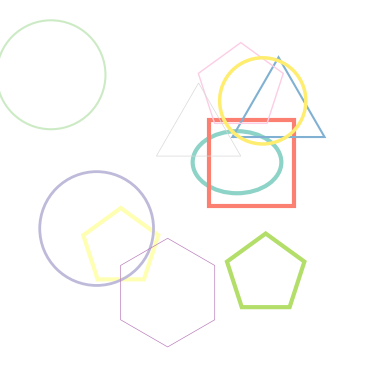[{"shape": "oval", "thickness": 3, "radius": 0.58, "center": [0.616, 0.579]}, {"shape": "pentagon", "thickness": 3, "radius": 0.51, "center": [0.314, 0.357]}, {"shape": "circle", "thickness": 2, "radius": 0.74, "center": [0.251, 0.406]}, {"shape": "square", "thickness": 3, "radius": 0.56, "center": [0.653, 0.576]}, {"shape": "triangle", "thickness": 1.5, "radius": 0.69, "center": [0.723, 0.713]}, {"shape": "pentagon", "thickness": 3, "radius": 0.53, "center": [0.69, 0.288]}, {"shape": "pentagon", "thickness": 1, "radius": 0.58, "center": [0.625, 0.773]}, {"shape": "triangle", "thickness": 0.5, "radius": 0.63, "center": [0.516, 0.658]}, {"shape": "hexagon", "thickness": 0.5, "radius": 0.71, "center": [0.435, 0.24]}, {"shape": "circle", "thickness": 1.5, "radius": 0.71, "center": [0.132, 0.806]}, {"shape": "circle", "thickness": 2.5, "radius": 0.56, "center": [0.682, 0.738]}]